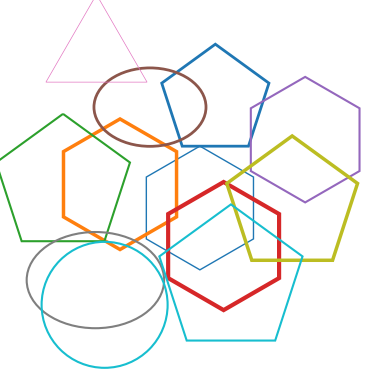[{"shape": "hexagon", "thickness": 1, "radius": 0.8, "center": [0.519, 0.46]}, {"shape": "pentagon", "thickness": 2, "radius": 0.73, "center": [0.559, 0.739]}, {"shape": "hexagon", "thickness": 2.5, "radius": 0.85, "center": [0.312, 0.521]}, {"shape": "pentagon", "thickness": 1.5, "radius": 0.91, "center": [0.164, 0.521]}, {"shape": "hexagon", "thickness": 3, "radius": 0.83, "center": [0.581, 0.361]}, {"shape": "hexagon", "thickness": 1.5, "radius": 0.82, "center": [0.793, 0.637]}, {"shape": "oval", "thickness": 2, "radius": 0.73, "center": [0.39, 0.722]}, {"shape": "triangle", "thickness": 0.5, "radius": 0.76, "center": [0.251, 0.862]}, {"shape": "oval", "thickness": 1.5, "radius": 0.89, "center": [0.248, 0.272]}, {"shape": "pentagon", "thickness": 2.5, "radius": 0.89, "center": [0.759, 0.468]}, {"shape": "pentagon", "thickness": 1.5, "radius": 0.98, "center": [0.6, 0.274]}, {"shape": "circle", "thickness": 1.5, "radius": 0.82, "center": [0.272, 0.208]}]